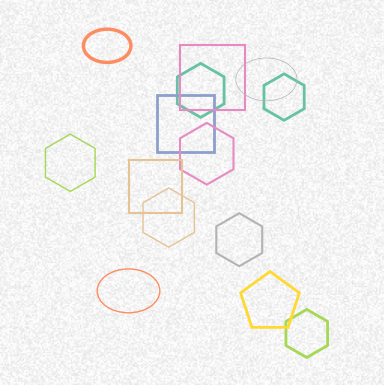[{"shape": "hexagon", "thickness": 2, "radius": 0.3, "center": [0.738, 0.748]}, {"shape": "hexagon", "thickness": 2, "radius": 0.35, "center": [0.521, 0.765]}, {"shape": "oval", "thickness": 2.5, "radius": 0.31, "center": [0.278, 0.881]}, {"shape": "oval", "thickness": 1, "radius": 0.41, "center": [0.334, 0.244]}, {"shape": "square", "thickness": 2, "radius": 0.37, "center": [0.482, 0.679]}, {"shape": "hexagon", "thickness": 1.5, "radius": 0.4, "center": [0.537, 0.601]}, {"shape": "square", "thickness": 1.5, "radius": 0.42, "center": [0.552, 0.798]}, {"shape": "hexagon", "thickness": 2, "radius": 0.31, "center": [0.797, 0.134]}, {"shape": "hexagon", "thickness": 1, "radius": 0.37, "center": [0.183, 0.577]}, {"shape": "pentagon", "thickness": 2, "radius": 0.4, "center": [0.701, 0.215]}, {"shape": "hexagon", "thickness": 1, "radius": 0.39, "center": [0.438, 0.435]}, {"shape": "square", "thickness": 1.5, "radius": 0.35, "center": [0.404, 0.516]}, {"shape": "hexagon", "thickness": 1.5, "radius": 0.34, "center": [0.621, 0.377]}, {"shape": "oval", "thickness": 0.5, "radius": 0.4, "center": [0.692, 0.794]}]